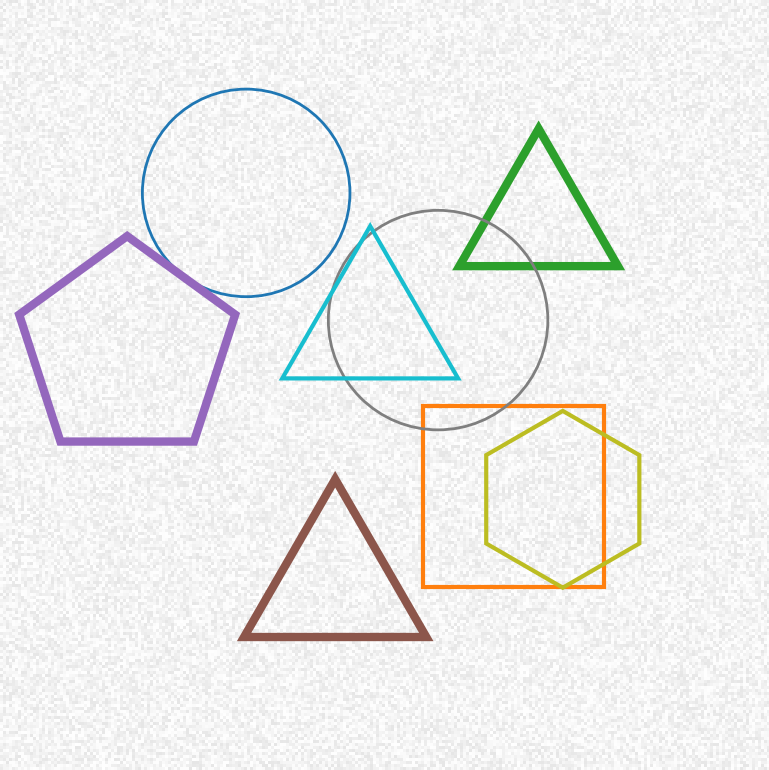[{"shape": "circle", "thickness": 1, "radius": 0.67, "center": [0.32, 0.749]}, {"shape": "square", "thickness": 1.5, "radius": 0.59, "center": [0.667, 0.355]}, {"shape": "triangle", "thickness": 3, "radius": 0.59, "center": [0.7, 0.714]}, {"shape": "pentagon", "thickness": 3, "radius": 0.74, "center": [0.165, 0.546]}, {"shape": "triangle", "thickness": 3, "radius": 0.68, "center": [0.435, 0.241]}, {"shape": "circle", "thickness": 1, "radius": 0.71, "center": [0.569, 0.584]}, {"shape": "hexagon", "thickness": 1.5, "radius": 0.57, "center": [0.731, 0.352]}, {"shape": "triangle", "thickness": 1.5, "radius": 0.66, "center": [0.481, 0.574]}]